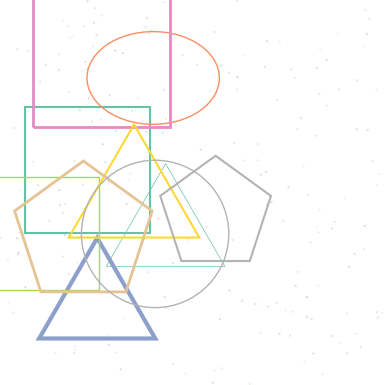[{"shape": "triangle", "thickness": 0.5, "radius": 0.89, "center": [0.43, 0.397]}, {"shape": "square", "thickness": 1.5, "radius": 0.82, "center": [0.227, 0.558]}, {"shape": "oval", "thickness": 1, "radius": 0.86, "center": [0.398, 0.798]}, {"shape": "triangle", "thickness": 3, "radius": 0.87, "center": [0.252, 0.208]}, {"shape": "square", "thickness": 2, "radius": 0.89, "center": [0.264, 0.848]}, {"shape": "square", "thickness": 1, "radius": 0.73, "center": [0.112, 0.393]}, {"shape": "triangle", "thickness": 1.5, "radius": 0.98, "center": [0.348, 0.481]}, {"shape": "pentagon", "thickness": 2, "radius": 0.94, "center": [0.217, 0.394]}, {"shape": "pentagon", "thickness": 1.5, "radius": 0.76, "center": [0.56, 0.444]}, {"shape": "circle", "thickness": 1, "radius": 0.96, "center": [0.403, 0.392]}]